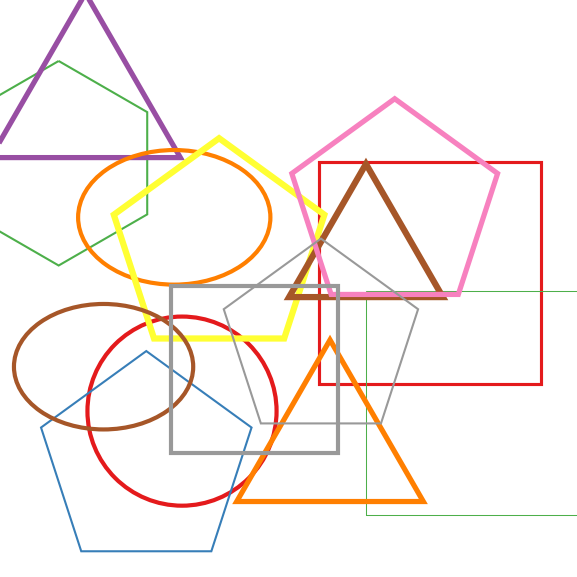[{"shape": "square", "thickness": 1.5, "radius": 0.96, "center": [0.744, 0.527]}, {"shape": "circle", "thickness": 2, "radius": 0.82, "center": [0.315, 0.287]}, {"shape": "pentagon", "thickness": 1, "radius": 0.96, "center": [0.253, 0.2]}, {"shape": "square", "thickness": 0.5, "radius": 0.97, "center": [0.828, 0.302]}, {"shape": "hexagon", "thickness": 1, "radius": 0.89, "center": [0.102, 0.716]}, {"shape": "triangle", "thickness": 2.5, "radius": 0.95, "center": [0.148, 0.821]}, {"shape": "oval", "thickness": 2, "radius": 0.83, "center": [0.302, 0.623]}, {"shape": "triangle", "thickness": 2.5, "radius": 0.93, "center": [0.571, 0.224]}, {"shape": "pentagon", "thickness": 3, "radius": 0.96, "center": [0.379, 0.568]}, {"shape": "triangle", "thickness": 3, "radius": 0.77, "center": [0.634, 0.562]}, {"shape": "oval", "thickness": 2, "radius": 0.78, "center": [0.179, 0.364]}, {"shape": "pentagon", "thickness": 2.5, "radius": 0.94, "center": [0.683, 0.641]}, {"shape": "pentagon", "thickness": 1, "radius": 0.88, "center": [0.556, 0.409]}, {"shape": "square", "thickness": 2, "radius": 0.72, "center": [0.441, 0.359]}]